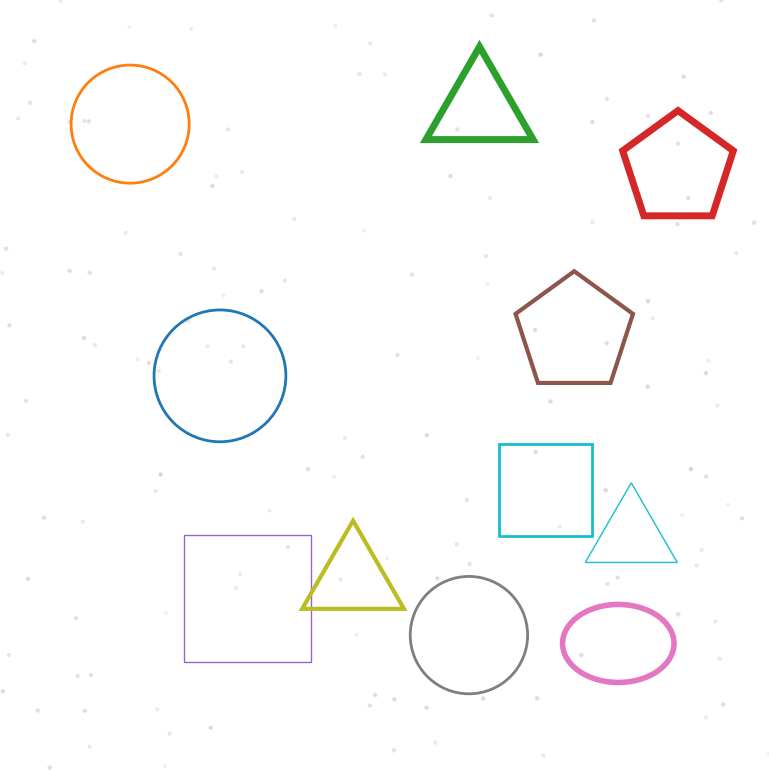[{"shape": "circle", "thickness": 1, "radius": 0.43, "center": [0.286, 0.512]}, {"shape": "circle", "thickness": 1, "radius": 0.38, "center": [0.169, 0.839]}, {"shape": "triangle", "thickness": 2.5, "radius": 0.4, "center": [0.623, 0.859]}, {"shape": "pentagon", "thickness": 2.5, "radius": 0.38, "center": [0.881, 0.781]}, {"shape": "square", "thickness": 0.5, "radius": 0.41, "center": [0.321, 0.223]}, {"shape": "pentagon", "thickness": 1.5, "radius": 0.4, "center": [0.746, 0.568]}, {"shape": "oval", "thickness": 2, "radius": 0.36, "center": [0.803, 0.164]}, {"shape": "circle", "thickness": 1, "radius": 0.38, "center": [0.609, 0.175]}, {"shape": "triangle", "thickness": 1.5, "radius": 0.38, "center": [0.459, 0.247]}, {"shape": "square", "thickness": 1, "radius": 0.3, "center": [0.709, 0.364]}, {"shape": "triangle", "thickness": 0.5, "radius": 0.34, "center": [0.82, 0.304]}]